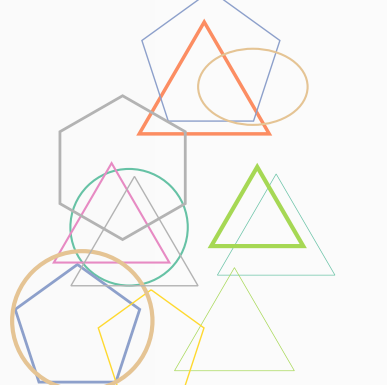[{"shape": "circle", "thickness": 1.5, "radius": 0.76, "center": [0.333, 0.41]}, {"shape": "triangle", "thickness": 0.5, "radius": 0.88, "center": [0.713, 0.373]}, {"shape": "triangle", "thickness": 2.5, "radius": 0.97, "center": [0.527, 0.749]}, {"shape": "pentagon", "thickness": 1, "radius": 0.94, "center": [0.544, 0.837]}, {"shape": "pentagon", "thickness": 2, "radius": 0.84, "center": [0.2, 0.144]}, {"shape": "triangle", "thickness": 1.5, "radius": 0.86, "center": [0.288, 0.404]}, {"shape": "triangle", "thickness": 0.5, "radius": 0.89, "center": [0.605, 0.126]}, {"shape": "triangle", "thickness": 3, "radius": 0.69, "center": [0.664, 0.429]}, {"shape": "pentagon", "thickness": 1, "radius": 0.72, "center": [0.39, 0.104]}, {"shape": "oval", "thickness": 1.5, "radius": 0.71, "center": [0.653, 0.775]}, {"shape": "circle", "thickness": 3, "radius": 0.91, "center": [0.212, 0.167]}, {"shape": "hexagon", "thickness": 2, "radius": 0.93, "center": [0.316, 0.565]}, {"shape": "triangle", "thickness": 1, "radius": 0.95, "center": [0.347, 0.352]}]